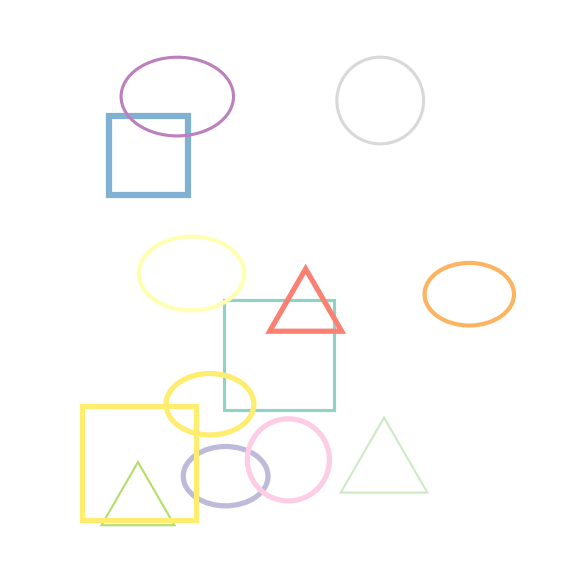[{"shape": "square", "thickness": 1.5, "radius": 0.48, "center": [0.483, 0.384]}, {"shape": "oval", "thickness": 2, "radius": 0.46, "center": [0.332, 0.526]}, {"shape": "oval", "thickness": 2.5, "radius": 0.37, "center": [0.391, 0.175]}, {"shape": "triangle", "thickness": 2.5, "radius": 0.36, "center": [0.529, 0.462]}, {"shape": "square", "thickness": 3, "radius": 0.34, "center": [0.257, 0.73]}, {"shape": "oval", "thickness": 2, "radius": 0.39, "center": [0.813, 0.49]}, {"shape": "triangle", "thickness": 1, "radius": 0.36, "center": [0.239, 0.126]}, {"shape": "circle", "thickness": 2.5, "radius": 0.36, "center": [0.499, 0.203]}, {"shape": "circle", "thickness": 1.5, "radius": 0.38, "center": [0.658, 0.825]}, {"shape": "oval", "thickness": 1.5, "radius": 0.49, "center": [0.307, 0.832]}, {"shape": "triangle", "thickness": 1, "radius": 0.43, "center": [0.665, 0.189]}, {"shape": "square", "thickness": 2.5, "radius": 0.49, "center": [0.24, 0.197]}, {"shape": "oval", "thickness": 2.5, "radius": 0.38, "center": [0.364, 0.299]}]